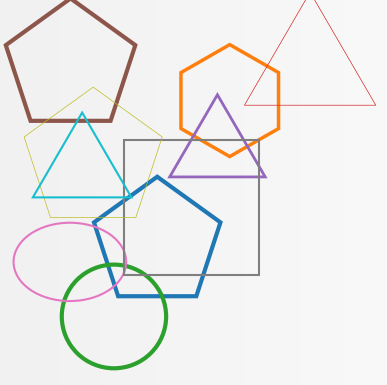[{"shape": "pentagon", "thickness": 3, "radius": 0.86, "center": [0.406, 0.369]}, {"shape": "hexagon", "thickness": 2.5, "radius": 0.73, "center": [0.593, 0.739]}, {"shape": "circle", "thickness": 3, "radius": 0.67, "center": [0.294, 0.178]}, {"shape": "triangle", "thickness": 0.5, "radius": 0.98, "center": [0.8, 0.825]}, {"shape": "triangle", "thickness": 2, "radius": 0.71, "center": [0.561, 0.612]}, {"shape": "pentagon", "thickness": 3, "radius": 0.88, "center": [0.182, 0.828]}, {"shape": "oval", "thickness": 1.5, "radius": 0.73, "center": [0.18, 0.32]}, {"shape": "square", "thickness": 1.5, "radius": 0.88, "center": [0.495, 0.461]}, {"shape": "pentagon", "thickness": 0.5, "radius": 0.94, "center": [0.24, 0.586]}, {"shape": "triangle", "thickness": 1.5, "radius": 0.73, "center": [0.212, 0.561]}]